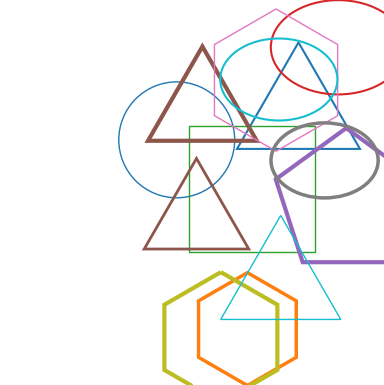[{"shape": "triangle", "thickness": 1.5, "radius": 0.92, "center": [0.775, 0.705]}, {"shape": "circle", "thickness": 1, "radius": 0.75, "center": [0.459, 0.637]}, {"shape": "hexagon", "thickness": 2.5, "radius": 0.73, "center": [0.643, 0.145]}, {"shape": "square", "thickness": 1, "radius": 0.82, "center": [0.654, 0.509]}, {"shape": "oval", "thickness": 1.5, "radius": 0.87, "center": [0.878, 0.877]}, {"shape": "pentagon", "thickness": 3, "radius": 0.96, "center": [0.899, 0.475]}, {"shape": "triangle", "thickness": 2, "radius": 0.78, "center": [0.51, 0.432]}, {"shape": "triangle", "thickness": 3, "radius": 0.82, "center": [0.526, 0.716]}, {"shape": "hexagon", "thickness": 1, "radius": 0.92, "center": [0.717, 0.792]}, {"shape": "oval", "thickness": 2.5, "radius": 0.7, "center": [0.843, 0.583]}, {"shape": "hexagon", "thickness": 3, "radius": 0.85, "center": [0.574, 0.124]}, {"shape": "oval", "thickness": 1.5, "radius": 0.76, "center": [0.724, 0.794]}, {"shape": "triangle", "thickness": 1, "radius": 0.9, "center": [0.729, 0.26]}]